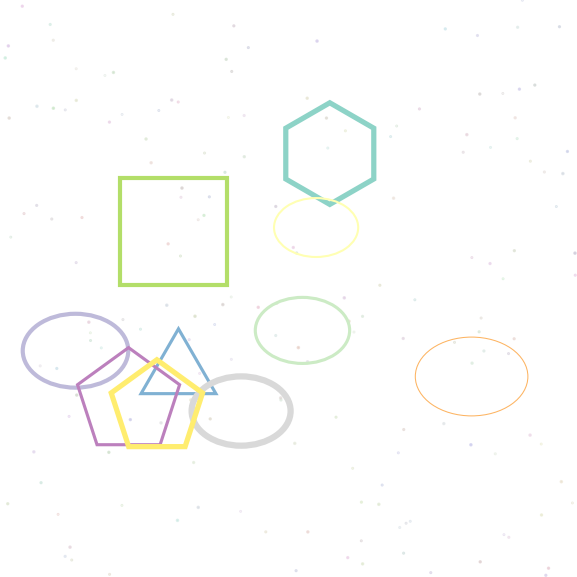[{"shape": "hexagon", "thickness": 2.5, "radius": 0.44, "center": [0.571, 0.733]}, {"shape": "oval", "thickness": 1, "radius": 0.36, "center": [0.547, 0.605]}, {"shape": "oval", "thickness": 2, "radius": 0.46, "center": [0.131, 0.392]}, {"shape": "triangle", "thickness": 1.5, "radius": 0.37, "center": [0.309, 0.355]}, {"shape": "oval", "thickness": 0.5, "radius": 0.49, "center": [0.817, 0.347]}, {"shape": "square", "thickness": 2, "radius": 0.46, "center": [0.301, 0.598]}, {"shape": "oval", "thickness": 3, "radius": 0.43, "center": [0.418, 0.287]}, {"shape": "pentagon", "thickness": 1.5, "radius": 0.46, "center": [0.223, 0.304]}, {"shape": "oval", "thickness": 1.5, "radius": 0.41, "center": [0.524, 0.427]}, {"shape": "pentagon", "thickness": 2.5, "radius": 0.42, "center": [0.272, 0.293]}]